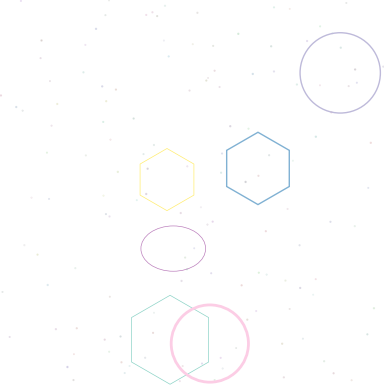[{"shape": "hexagon", "thickness": 0.5, "radius": 0.58, "center": [0.442, 0.117]}, {"shape": "circle", "thickness": 1, "radius": 0.52, "center": [0.884, 0.811]}, {"shape": "hexagon", "thickness": 1, "radius": 0.47, "center": [0.67, 0.563]}, {"shape": "circle", "thickness": 2, "radius": 0.5, "center": [0.545, 0.108]}, {"shape": "oval", "thickness": 0.5, "radius": 0.42, "center": [0.45, 0.354]}, {"shape": "hexagon", "thickness": 0.5, "radius": 0.4, "center": [0.434, 0.534]}]